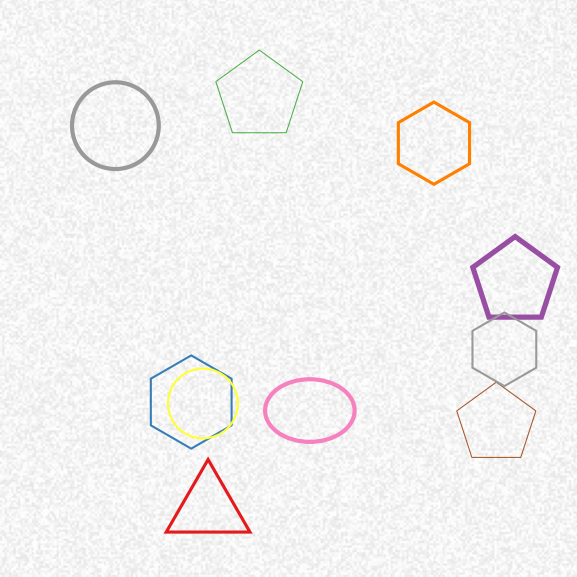[{"shape": "triangle", "thickness": 1.5, "radius": 0.42, "center": [0.36, 0.12]}, {"shape": "hexagon", "thickness": 1, "radius": 0.4, "center": [0.331, 0.303]}, {"shape": "pentagon", "thickness": 0.5, "radius": 0.4, "center": [0.449, 0.833]}, {"shape": "pentagon", "thickness": 2.5, "radius": 0.39, "center": [0.892, 0.512]}, {"shape": "hexagon", "thickness": 1.5, "radius": 0.36, "center": [0.751, 0.751]}, {"shape": "circle", "thickness": 1, "radius": 0.3, "center": [0.351, 0.301]}, {"shape": "pentagon", "thickness": 0.5, "radius": 0.36, "center": [0.859, 0.265]}, {"shape": "oval", "thickness": 2, "radius": 0.39, "center": [0.537, 0.288]}, {"shape": "circle", "thickness": 2, "radius": 0.38, "center": [0.2, 0.782]}, {"shape": "hexagon", "thickness": 1, "radius": 0.32, "center": [0.873, 0.394]}]